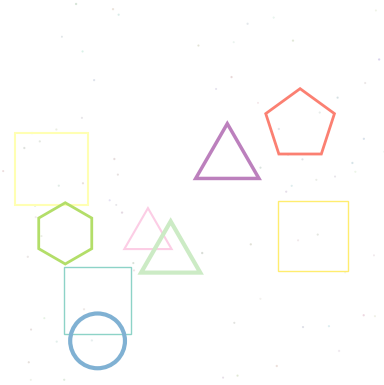[{"shape": "square", "thickness": 1, "radius": 0.44, "center": [0.253, 0.221]}, {"shape": "square", "thickness": 1.5, "radius": 0.47, "center": [0.134, 0.561]}, {"shape": "pentagon", "thickness": 2, "radius": 0.47, "center": [0.779, 0.676]}, {"shape": "circle", "thickness": 3, "radius": 0.36, "center": [0.253, 0.115]}, {"shape": "hexagon", "thickness": 2, "radius": 0.4, "center": [0.169, 0.394]}, {"shape": "triangle", "thickness": 1.5, "radius": 0.35, "center": [0.384, 0.388]}, {"shape": "triangle", "thickness": 2.5, "radius": 0.47, "center": [0.59, 0.584]}, {"shape": "triangle", "thickness": 3, "radius": 0.44, "center": [0.443, 0.336]}, {"shape": "square", "thickness": 1, "radius": 0.46, "center": [0.813, 0.386]}]